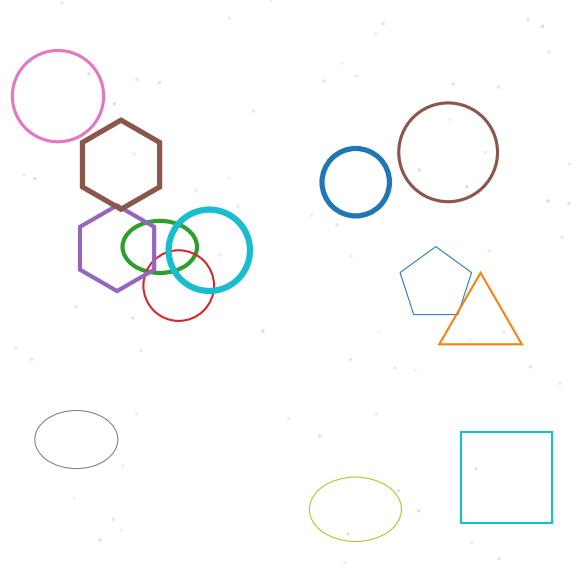[{"shape": "circle", "thickness": 2.5, "radius": 0.29, "center": [0.616, 0.684]}, {"shape": "pentagon", "thickness": 0.5, "radius": 0.33, "center": [0.755, 0.507]}, {"shape": "triangle", "thickness": 1, "radius": 0.41, "center": [0.832, 0.444]}, {"shape": "oval", "thickness": 2, "radius": 0.32, "center": [0.277, 0.572]}, {"shape": "circle", "thickness": 1, "radius": 0.31, "center": [0.309, 0.505]}, {"shape": "hexagon", "thickness": 2, "radius": 0.37, "center": [0.203, 0.569]}, {"shape": "hexagon", "thickness": 2.5, "radius": 0.39, "center": [0.21, 0.714]}, {"shape": "circle", "thickness": 1.5, "radius": 0.43, "center": [0.776, 0.735]}, {"shape": "circle", "thickness": 1.5, "radius": 0.4, "center": [0.1, 0.833]}, {"shape": "oval", "thickness": 0.5, "radius": 0.36, "center": [0.132, 0.238]}, {"shape": "oval", "thickness": 0.5, "radius": 0.4, "center": [0.615, 0.117]}, {"shape": "square", "thickness": 1, "radius": 0.39, "center": [0.877, 0.172]}, {"shape": "circle", "thickness": 3, "radius": 0.35, "center": [0.362, 0.566]}]